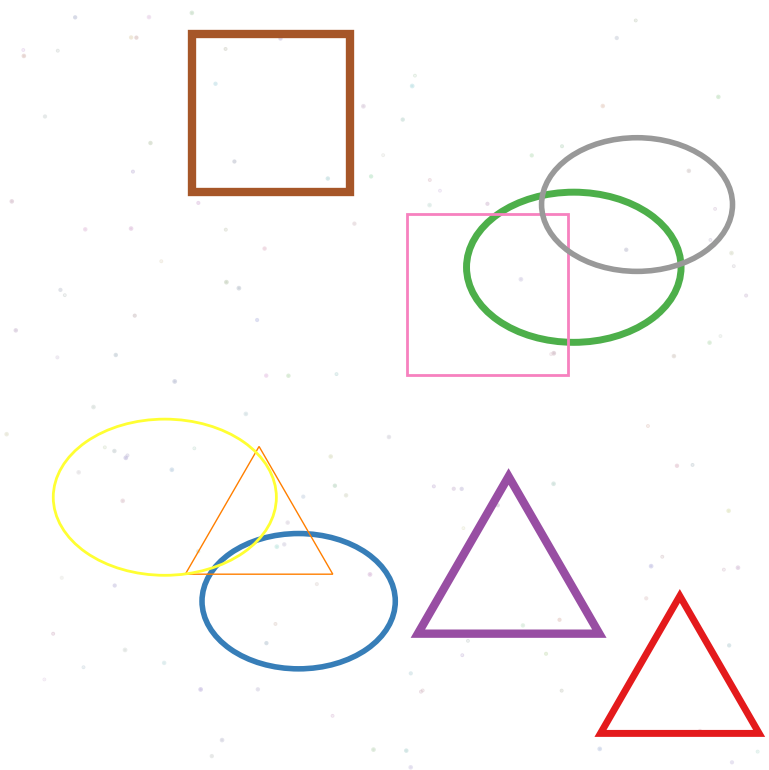[{"shape": "triangle", "thickness": 2.5, "radius": 0.59, "center": [0.883, 0.107]}, {"shape": "oval", "thickness": 2, "radius": 0.63, "center": [0.388, 0.219]}, {"shape": "oval", "thickness": 2.5, "radius": 0.7, "center": [0.745, 0.653]}, {"shape": "triangle", "thickness": 3, "radius": 0.68, "center": [0.661, 0.245]}, {"shape": "triangle", "thickness": 0.5, "radius": 0.55, "center": [0.336, 0.31]}, {"shape": "oval", "thickness": 1, "radius": 0.72, "center": [0.214, 0.354]}, {"shape": "square", "thickness": 3, "radius": 0.51, "center": [0.352, 0.853]}, {"shape": "square", "thickness": 1, "radius": 0.52, "center": [0.633, 0.618]}, {"shape": "oval", "thickness": 2, "radius": 0.62, "center": [0.827, 0.734]}]